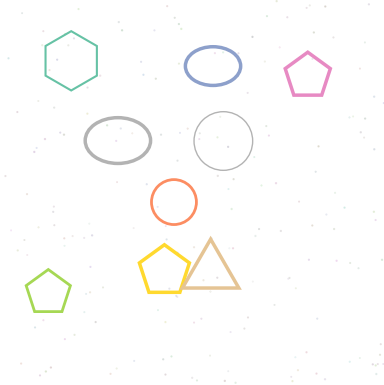[{"shape": "hexagon", "thickness": 1.5, "radius": 0.38, "center": [0.185, 0.842]}, {"shape": "circle", "thickness": 2, "radius": 0.29, "center": [0.452, 0.475]}, {"shape": "oval", "thickness": 2.5, "radius": 0.36, "center": [0.553, 0.828]}, {"shape": "pentagon", "thickness": 2.5, "radius": 0.31, "center": [0.799, 0.803]}, {"shape": "pentagon", "thickness": 2, "radius": 0.3, "center": [0.125, 0.24]}, {"shape": "pentagon", "thickness": 2.5, "radius": 0.34, "center": [0.427, 0.296]}, {"shape": "triangle", "thickness": 2.5, "radius": 0.42, "center": [0.547, 0.294]}, {"shape": "circle", "thickness": 1, "radius": 0.38, "center": [0.58, 0.634]}, {"shape": "oval", "thickness": 2.5, "radius": 0.42, "center": [0.306, 0.635]}]